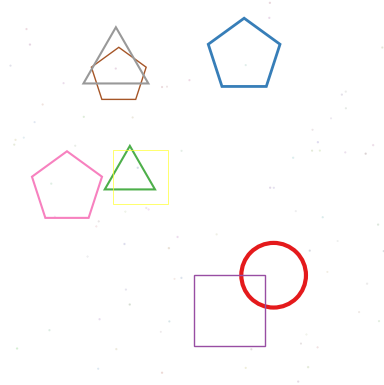[{"shape": "circle", "thickness": 3, "radius": 0.42, "center": [0.711, 0.285]}, {"shape": "pentagon", "thickness": 2, "radius": 0.49, "center": [0.634, 0.855]}, {"shape": "triangle", "thickness": 1.5, "radius": 0.38, "center": [0.337, 0.546]}, {"shape": "square", "thickness": 1, "radius": 0.46, "center": [0.596, 0.193]}, {"shape": "square", "thickness": 0.5, "radius": 0.35, "center": [0.366, 0.54]}, {"shape": "pentagon", "thickness": 1, "radius": 0.37, "center": [0.309, 0.802]}, {"shape": "pentagon", "thickness": 1.5, "radius": 0.48, "center": [0.174, 0.511]}, {"shape": "triangle", "thickness": 1.5, "radius": 0.49, "center": [0.301, 0.832]}]